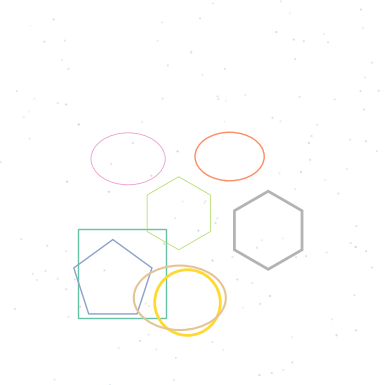[{"shape": "square", "thickness": 1, "radius": 0.57, "center": [0.317, 0.289]}, {"shape": "oval", "thickness": 1, "radius": 0.45, "center": [0.596, 0.593]}, {"shape": "pentagon", "thickness": 1, "radius": 0.53, "center": [0.293, 0.271]}, {"shape": "oval", "thickness": 0.5, "radius": 0.48, "center": [0.333, 0.587]}, {"shape": "hexagon", "thickness": 0.5, "radius": 0.47, "center": [0.464, 0.446]}, {"shape": "circle", "thickness": 2, "radius": 0.43, "center": [0.487, 0.214]}, {"shape": "oval", "thickness": 1.5, "radius": 0.6, "center": [0.467, 0.226]}, {"shape": "hexagon", "thickness": 2, "radius": 0.51, "center": [0.697, 0.402]}]